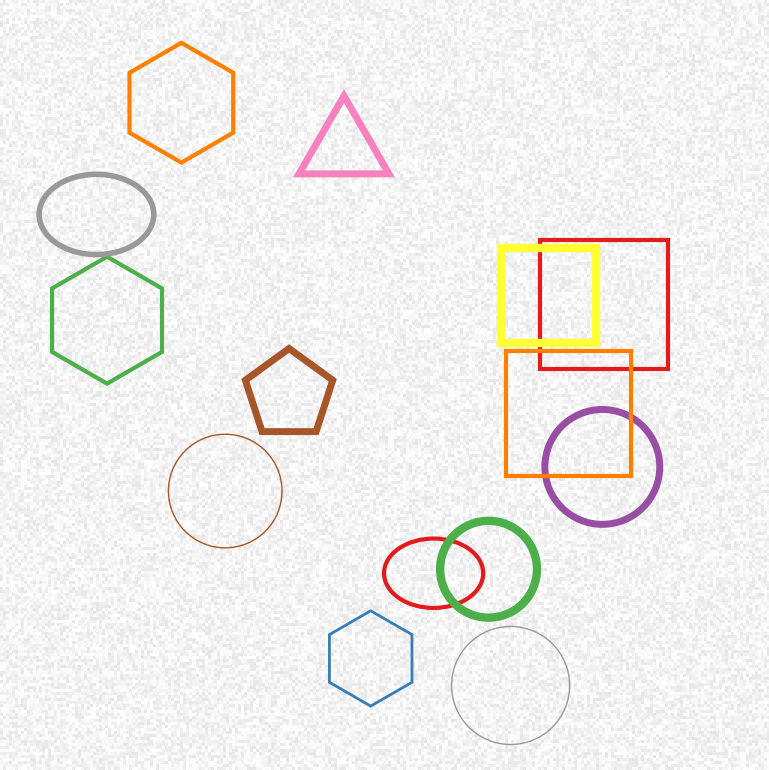[{"shape": "oval", "thickness": 1.5, "radius": 0.32, "center": [0.563, 0.256]}, {"shape": "square", "thickness": 1.5, "radius": 0.42, "center": [0.785, 0.605]}, {"shape": "hexagon", "thickness": 1, "radius": 0.31, "center": [0.481, 0.145]}, {"shape": "circle", "thickness": 3, "radius": 0.31, "center": [0.634, 0.261]}, {"shape": "hexagon", "thickness": 1.5, "radius": 0.41, "center": [0.139, 0.584]}, {"shape": "circle", "thickness": 2.5, "radius": 0.37, "center": [0.782, 0.394]}, {"shape": "hexagon", "thickness": 1.5, "radius": 0.39, "center": [0.236, 0.867]}, {"shape": "square", "thickness": 1.5, "radius": 0.41, "center": [0.739, 0.463]}, {"shape": "square", "thickness": 3, "radius": 0.31, "center": [0.712, 0.617]}, {"shape": "circle", "thickness": 0.5, "radius": 0.37, "center": [0.292, 0.362]}, {"shape": "pentagon", "thickness": 2.5, "radius": 0.3, "center": [0.375, 0.488]}, {"shape": "triangle", "thickness": 2.5, "radius": 0.34, "center": [0.447, 0.808]}, {"shape": "circle", "thickness": 0.5, "radius": 0.38, "center": [0.663, 0.11]}, {"shape": "oval", "thickness": 2, "radius": 0.37, "center": [0.125, 0.721]}]